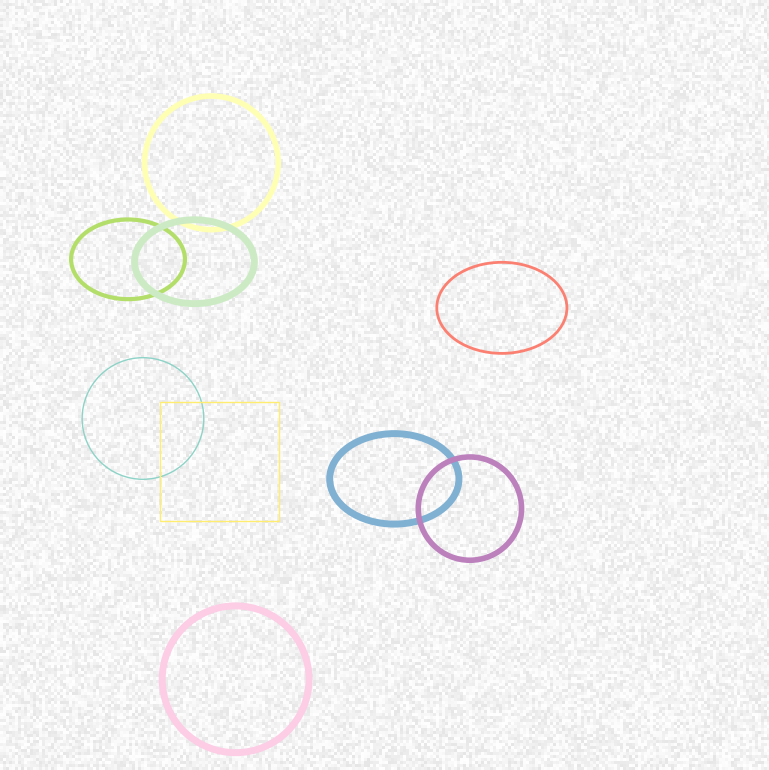[{"shape": "circle", "thickness": 0.5, "radius": 0.39, "center": [0.186, 0.457]}, {"shape": "circle", "thickness": 2, "radius": 0.43, "center": [0.274, 0.789]}, {"shape": "oval", "thickness": 1, "radius": 0.42, "center": [0.652, 0.6]}, {"shape": "oval", "thickness": 2.5, "radius": 0.42, "center": [0.512, 0.378]}, {"shape": "oval", "thickness": 1.5, "radius": 0.37, "center": [0.166, 0.663]}, {"shape": "circle", "thickness": 2.5, "radius": 0.48, "center": [0.306, 0.118]}, {"shape": "circle", "thickness": 2, "radius": 0.34, "center": [0.61, 0.339]}, {"shape": "oval", "thickness": 2.5, "radius": 0.39, "center": [0.253, 0.66]}, {"shape": "square", "thickness": 0.5, "radius": 0.39, "center": [0.285, 0.401]}]